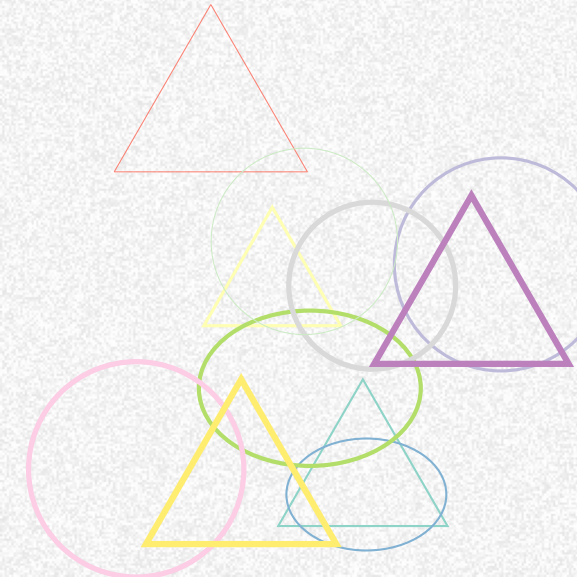[{"shape": "triangle", "thickness": 1, "radius": 0.85, "center": [0.628, 0.173]}, {"shape": "triangle", "thickness": 1.5, "radius": 0.68, "center": [0.471, 0.504]}, {"shape": "circle", "thickness": 1.5, "radius": 0.92, "center": [0.867, 0.541]}, {"shape": "triangle", "thickness": 0.5, "radius": 0.97, "center": [0.365, 0.798]}, {"shape": "oval", "thickness": 1, "radius": 0.69, "center": [0.634, 0.143]}, {"shape": "oval", "thickness": 2, "radius": 0.96, "center": [0.537, 0.327]}, {"shape": "circle", "thickness": 2.5, "radius": 0.93, "center": [0.236, 0.186]}, {"shape": "circle", "thickness": 2.5, "radius": 0.72, "center": [0.645, 0.504]}, {"shape": "triangle", "thickness": 3, "radius": 0.97, "center": [0.816, 0.466]}, {"shape": "circle", "thickness": 0.5, "radius": 0.81, "center": [0.527, 0.581]}, {"shape": "triangle", "thickness": 3, "radius": 0.95, "center": [0.418, 0.152]}]